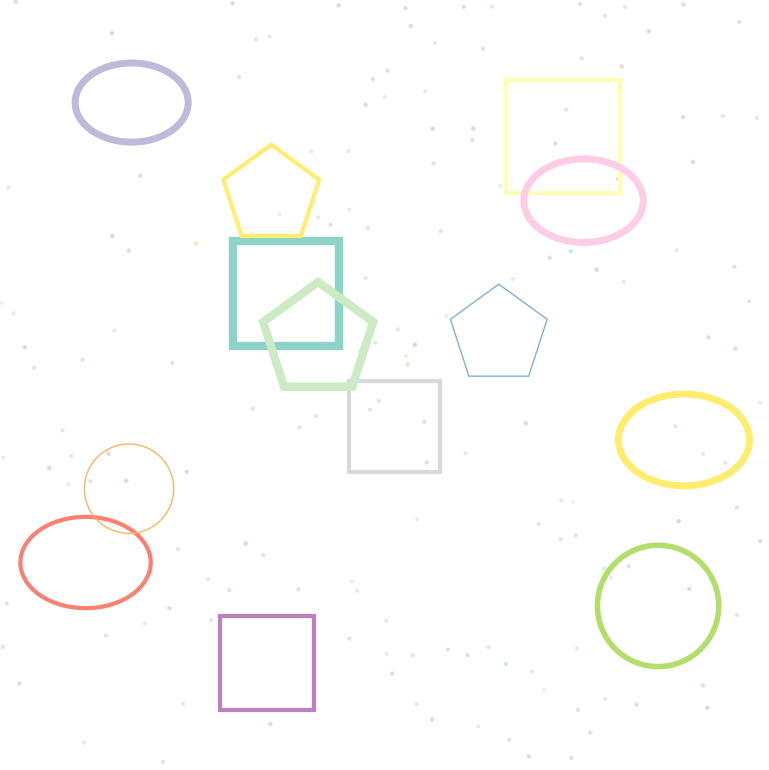[{"shape": "square", "thickness": 3, "radius": 0.34, "center": [0.372, 0.619]}, {"shape": "square", "thickness": 1.5, "radius": 0.37, "center": [0.731, 0.823]}, {"shape": "oval", "thickness": 2.5, "radius": 0.37, "center": [0.171, 0.867]}, {"shape": "oval", "thickness": 1.5, "radius": 0.42, "center": [0.111, 0.269]}, {"shape": "pentagon", "thickness": 0.5, "radius": 0.33, "center": [0.648, 0.565]}, {"shape": "circle", "thickness": 0.5, "radius": 0.29, "center": [0.168, 0.365]}, {"shape": "circle", "thickness": 2, "radius": 0.39, "center": [0.855, 0.213]}, {"shape": "oval", "thickness": 2.5, "radius": 0.39, "center": [0.758, 0.739]}, {"shape": "square", "thickness": 1.5, "radius": 0.29, "center": [0.512, 0.446]}, {"shape": "square", "thickness": 1.5, "radius": 0.31, "center": [0.347, 0.139]}, {"shape": "pentagon", "thickness": 3, "radius": 0.38, "center": [0.413, 0.559]}, {"shape": "oval", "thickness": 2.5, "radius": 0.43, "center": [0.888, 0.429]}, {"shape": "pentagon", "thickness": 1.5, "radius": 0.33, "center": [0.352, 0.747]}]